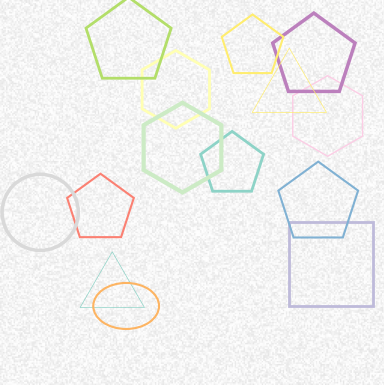[{"shape": "triangle", "thickness": 0.5, "radius": 0.48, "center": [0.292, 0.249]}, {"shape": "pentagon", "thickness": 2, "radius": 0.43, "center": [0.603, 0.573]}, {"shape": "hexagon", "thickness": 2, "radius": 0.51, "center": [0.457, 0.768]}, {"shape": "square", "thickness": 2, "radius": 0.55, "center": [0.86, 0.314]}, {"shape": "pentagon", "thickness": 1.5, "radius": 0.46, "center": [0.261, 0.458]}, {"shape": "pentagon", "thickness": 1.5, "radius": 0.54, "center": [0.827, 0.471]}, {"shape": "oval", "thickness": 1.5, "radius": 0.43, "center": [0.328, 0.205]}, {"shape": "pentagon", "thickness": 2, "radius": 0.58, "center": [0.334, 0.891]}, {"shape": "hexagon", "thickness": 1, "radius": 0.52, "center": [0.851, 0.699]}, {"shape": "circle", "thickness": 2.5, "radius": 0.49, "center": [0.104, 0.448]}, {"shape": "pentagon", "thickness": 2.5, "radius": 0.56, "center": [0.815, 0.854]}, {"shape": "hexagon", "thickness": 3, "radius": 0.58, "center": [0.474, 0.617]}, {"shape": "pentagon", "thickness": 1.5, "radius": 0.42, "center": [0.656, 0.878]}, {"shape": "triangle", "thickness": 0.5, "radius": 0.56, "center": [0.751, 0.764]}]